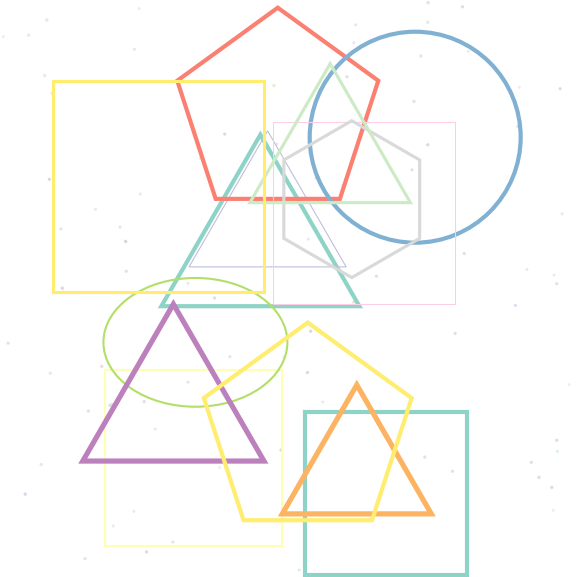[{"shape": "square", "thickness": 2, "radius": 0.7, "center": [0.669, 0.145]}, {"shape": "triangle", "thickness": 2, "radius": 0.99, "center": [0.451, 0.568]}, {"shape": "square", "thickness": 1, "radius": 0.77, "center": [0.335, 0.206]}, {"shape": "triangle", "thickness": 0.5, "radius": 0.79, "center": [0.463, 0.616]}, {"shape": "pentagon", "thickness": 2, "radius": 0.92, "center": [0.481, 0.803]}, {"shape": "circle", "thickness": 2, "radius": 0.91, "center": [0.719, 0.762]}, {"shape": "triangle", "thickness": 2.5, "radius": 0.74, "center": [0.618, 0.184]}, {"shape": "oval", "thickness": 1, "radius": 0.8, "center": [0.338, 0.406]}, {"shape": "square", "thickness": 0.5, "radius": 0.79, "center": [0.631, 0.63]}, {"shape": "hexagon", "thickness": 1.5, "radius": 0.68, "center": [0.609, 0.654]}, {"shape": "triangle", "thickness": 2.5, "radius": 0.91, "center": [0.3, 0.291]}, {"shape": "triangle", "thickness": 1.5, "radius": 0.8, "center": [0.572, 0.728]}, {"shape": "square", "thickness": 1.5, "radius": 0.91, "center": [0.274, 0.677]}, {"shape": "pentagon", "thickness": 2, "radius": 0.95, "center": [0.533, 0.251]}]